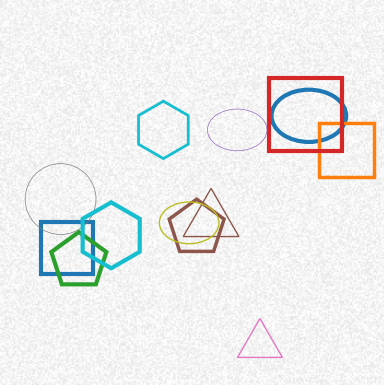[{"shape": "oval", "thickness": 3, "radius": 0.48, "center": [0.802, 0.699]}, {"shape": "square", "thickness": 3, "radius": 0.34, "center": [0.174, 0.356]}, {"shape": "square", "thickness": 2.5, "radius": 0.35, "center": [0.9, 0.611]}, {"shape": "pentagon", "thickness": 3, "radius": 0.38, "center": [0.205, 0.322]}, {"shape": "square", "thickness": 3, "radius": 0.47, "center": [0.793, 0.703]}, {"shape": "oval", "thickness": 0.5, "radius": 0.39, "center": [0.616, 0.663]}, {"shape": "triangle", "thickness": 1, "radius": 0.42, "center": [0.548, 0.427]}, {"shape": "pentagon", "thickness": 2.5, "radius": 0.37, "center": [0.511, 0.408]}, {"shape": "triangle", "thickness": 1, "radius": 0.34, "center": [0.675, 0.105]}, {"shape": "circle", "thickness": 0.5, "radius": 0.46, "center": [0.157, 0.483]}, {"shape": "oval", "thickness": 1, "radius": 0.39, "center": [0.491, 0.421]}, {"shape": "hexagon", "thickness": 2, "radius": 0.37, "center": [0.424, 0.663]}, {"shape": "hexagon", "thickness": 3, "radius": 0.43, "center": [0.289, 0.389]}]